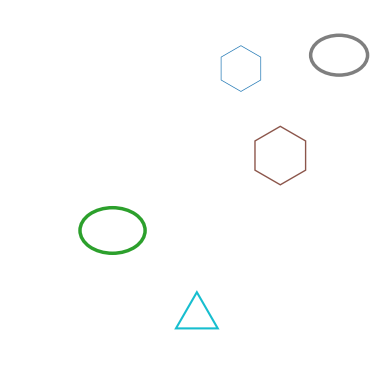[{"shape": "hexagon", "thickness": 0.5, "radius": 0.3, "center": [0.626, 0.822]}, {"shape": "oval", "thickness": 2.5, "radius": 0.42, "center": [0.292, 0.401]}, {"shape": "hexagon", "thickness": 1, "radius": 0.38, "center": [0.728, 0.596]}, {"shape": "oval", "thickness": 2.5, "radius": 0.37, "center": [0.881, 0.857]}, {"shape": "triangle", "thickness": 1.5, "radius": 0.31, "center": [0.511, 0.178]}]